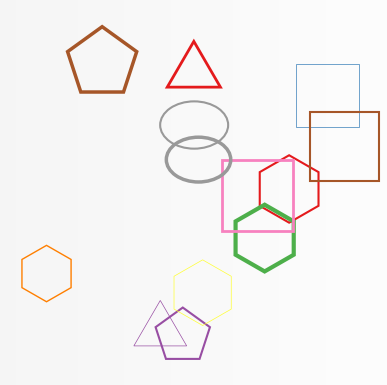[{"shape": "triangle", "thickness": 2, "radius": 0.4, "center": [0.5, 0.813]}, {"shape": "hexagon", "thickness": 1.5, "radius": 0.44, "center": [0.746, 0.509]}, {"shape": "square", "thickness": 0.5, "radius": 0.41, "center": [0.844, 0.752]}, {"shape": "hexagon", "thickness": 3, "radius": 0.43, "center": [0.683, 0.382]}, {"shape": "pentagon", "thickness": 1.5, "radius": 0.37, "center": [0.472, 0.127]}, {"shape": "triangle", "thickness": 0.5, "radius": 0.39, "center": [0.414, 0.141]}, {"shape": "hexagon", "thickness": 1, "radius": 0.37, "center": [0.12, 0.289]}, {"shape": "hexagon", "thickness": 0.5, "radius": 0.43, "center": [0.523, 0.24]}, {"shape": "square", "thickness": 1.5, "radius": 0.45, "center": [0.889, 0.619]}, {"shape": "pentagon", "thickness": 2.5, "radius": 0.47, "center": [0.264, 0.837]}, {"shape": "square", "thickness": 2, "radius": 0.46, "center": [0.665, 0.492]}, {"shape": "oval", "thickness": 1.5, "radius": 0.44, "center": [0.501, 0.675]}, {"shape": "oval", "thickness": 2.5, "radius": 0.42, "center": [0.512, 0.585]}]